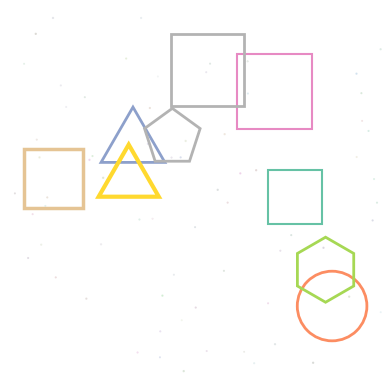[{"shape": "square", "thickness": 1.5, "radius": 0.35, "center": [0.766, 0.488]}, {"shape": "circle", "thickness": 2, "radius": 0.45, "center": [0.863, 0.205]}, {"shape": "triangle", "thickness": 2, "radius": 0.48, "center": [0.345, 0.626]}, {"shape": "square", "thickness": 1.5, "radius": 0.48, "center": [0.713, 0.763]}, {"shape": "hexagon", "thickness": 2, "radius": 0.42, "center": [0.846, 0.299]}, {"shape": "triangle", "thickness": 3, "radius": 0.45, "center": [0.334, 0.534]}, {"shape": "square", "thickness": 2.5, "radius": 0.38, "center": [0.138, 0.536]}, {"shape": "pentagon", "thickness": 2, "radius": 0.38, "center": [0.448, 0.643]}, {"shape": "square", "thickness": 2, "radius": 0.47, "center": [0.539, 0.819]}]